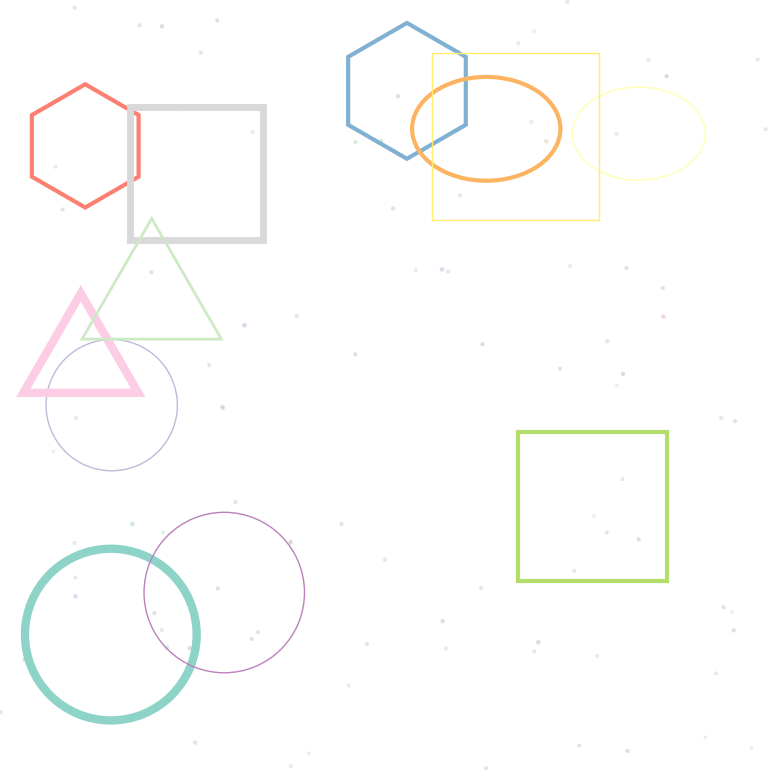[{"shape": "circle", "thickness": 3, "radius": 0.56, "center": [0.144, 0.176]}, {"shape": "oval", "thickness": 0.5, "radius": 0.43, "center": [0.83, 0.826]}, {"shape": "circle", "thickness": 0.5, "radius": 0.43, "center": [0.145, 0.474]}, {"shape": "hexagon", "thickness": 1.5, "radius": 0.4, "center": [0.111, 0.811]}, {"shape": "hexagon", "thickness": 1.5, "radius": 0.44, "center": [0.529, 0.882]}, {"shape": "oval", "thickness": 1.5, "radius": 0.48, "center": [0.631, 0.833]}, {"shape": "square", "thickness": 1.5, "radius": 0.48, "center": [0.769, 0.342]}, {"shape": "triangle", "thickness": 3, "radius": 0.43, "center": [0.105, 0.533]}, {"shape": "square", "thickness": 2.5, "radius": 0.43, "center": [0.255, 0.775]}, {"shape": "circle", "thickness": 0.5, "radius": 0.52, "center": [0.291, 0.23]}, {"shape": "triangle", "thickness": 1, "radius": 0.52, "center": [0.197, 0.612]}, {"shape": "square", "thickness": 0.5, "radius": 0.54, "center": [0.67, 0.823]}]